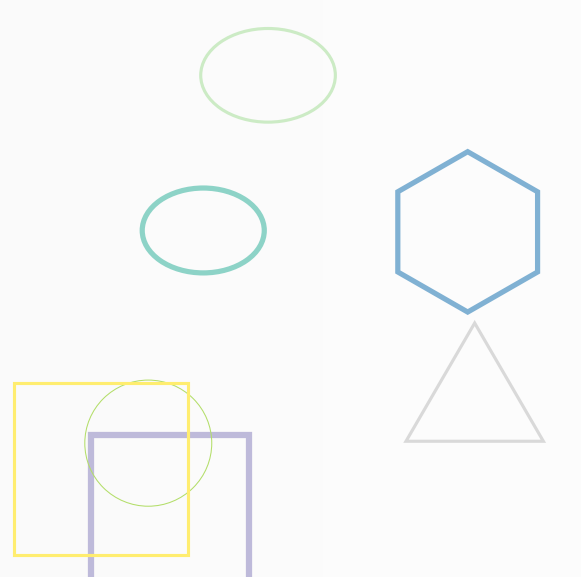[{"shape": "oval", "thickness": 2.5, "radius": 0.52, "center": [0.35, 0.6]}, {"shape": "square", "thickness": 3, "radius": 0.68, "center": [0.292, 0.109]}, {"shape": "hexagon", "thickness": 2.5, "radius": 0.69, "center": [0.805, 0.598]}, {"shape": "circle", "thickness": 0.5, "radius": 0.55, "center": [0.255, 0.232]}, {"shape": "triangle", "thickness": 1.5, "radius": 0.68, "center": [0.817, 0.303]}, {"shape": "oval", "thickness": 1.5, "radius": 0.58, "center": [0.461, 0.869]}, {"shape": "square", "thickness": 1.5, "radius": 0.75, "center": [0.174, 0.187]}]